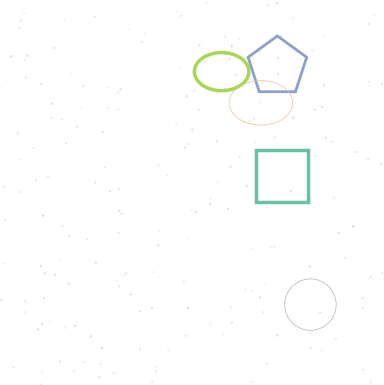[{"shape": "square", "thickness": 2.5, "radius": 0.34, "center": [0.732, 0.543]}, {"shape": "pentagon", "thickness": 2, "radius": 0.4, "center": [0.72, 0.827]}, {"shape": "oval", "thickness": 2.5, "radius": 0.35, "center": [0.576, 0.814]}, {"shape": "oval", "thickness": 0.5, "radius": 0.41, "center": [0.678, 0.733]}, {"shape": "circle", "thickness": 0.5, "radius": 0.33, "center": [0.806, 0.209]}]